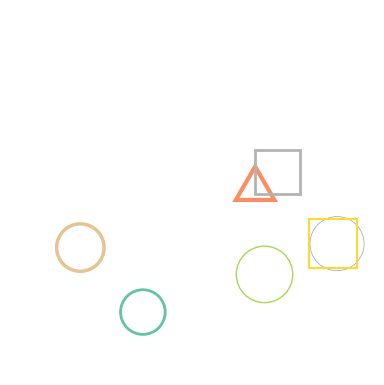[{"shape": "circle", "thickness": 2, "radius": 0.29, "center": [0.371, 0.189]}, {"shape": "triangle", "thickness": 3, "radius": 0.29, "center": [0.663, 0.51]}, {"shape": "circle", "thickness": 0.5, "radius": 0.35, "center": [0.875, 0.367]}, {"shape": "circle", "thickness": 1, "radius": 0.37, "center": [0.687, 0.287]}, {"shape": "square", "thickness": 1.5, "radius": 0.31, "center": [0.866, 0.368]}, {"shape": "circle", "thickness": 2.5, "radius": 0.31, "center": [0.209, 0.357]}, {"shape": "square", "thickness": 2, "radius": 0.29, "center": [0.72, 0.553]}]